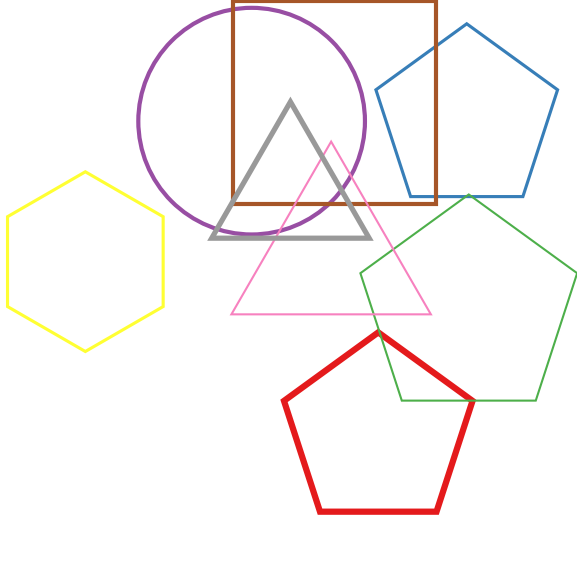[{"shape": "pentagon", "thickness": 3, "radius": 0.86, "center": [0.655, 0.252]}, {"shape": "pentagon", "thickness": 1.5, "radius": 0.83, "center": [0.808, 0.793]}, {"shape": "pentagon", "thickness": 1, "radius": 0.99, "center": [0.812, 0.465]}, {"shape": "circle", "thickness": 2, "radius": 0.98, "center": [0.436, 0.789]}, {"shape": "hexagon", "thickness": 1.5, "radius": 0.78, "center": [0.148, 0.546]}, {"shape": "square", "thickness": 2, "radius": 0.88, "center": [0.579, 0.822]}, {"shape": "triangle", "thickness": 1, "radius": 1.0, "center": [0.573, 0.555]}, {"shape": "triangle", "thickness": 2.5, "radius": 0.79, "center": [0.503, 0.665]}]